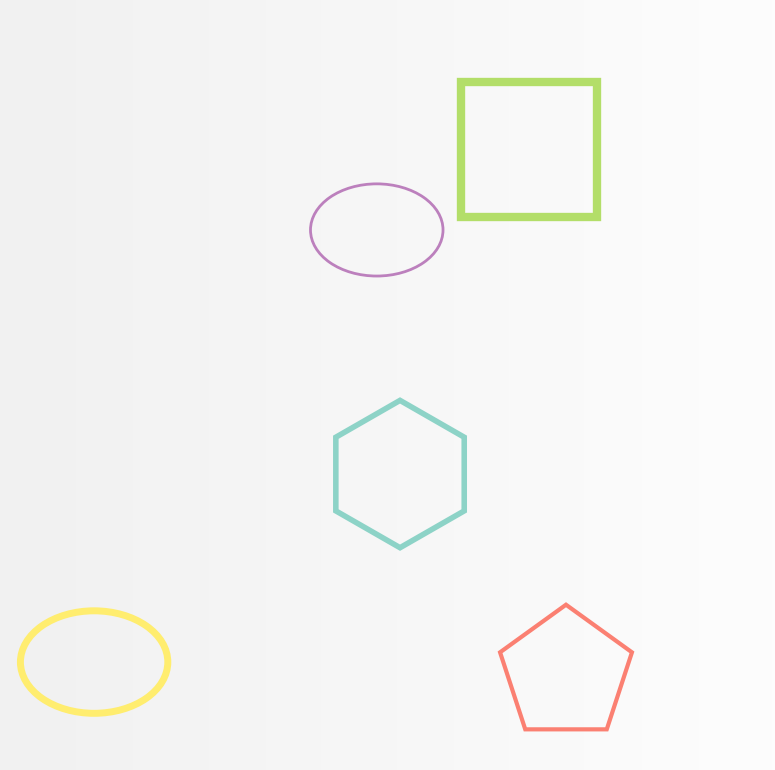[{"shape": "hexagon", "thickness": 2, "radius": 0.48, "center": [0.516, 0.384]}, {"shape": "pentagon", "thickness": 1.5, "radius": 0.45, "center": [0.73, 0.125]}, {"shape": "square", "thickness": 3, "radius": 0.44, "center": [0.683, 0.806]}, {"shape": "oval", "thickness": 1, "radius": 0.43, "center": [0.486, 0.701]}, {"shape": "oval", "thickness": 2.5, "radius": 0.48, "center": [0.121, 0.14]}]